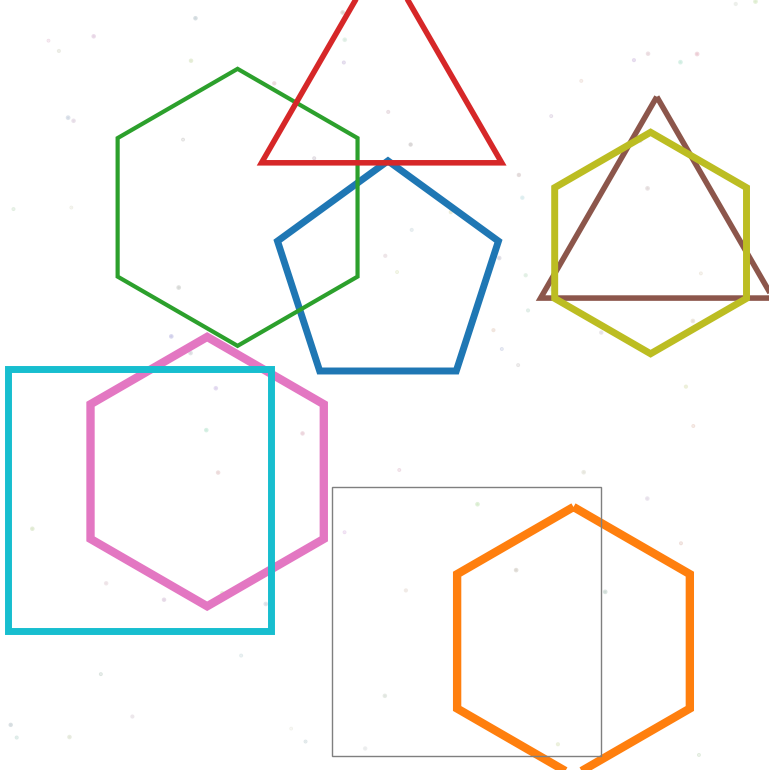[{"shape": "pentagon", "thickness": 2.5, "radius": 0.75, "center": [0.504, 0.64]}, {"shape": "hexagon", "thickness": 3, "radius": 0.87, "center": [0.745, 0.167]}, {"shape": "hexagon", "thickness": 1.5, "radius": 0.9, "center": [0.309, 0.731]}, {"shape": "triangle", "thickness": 2, "radius": 0.9, "center": [0.496, 0.879]}, {"shape": "triangle", "thickness": 2, "radius": 0.87, "center": [0.853, 0.7]}, {"shape": "hexagon", "thickness": 3, "radius": 0.87, "center": [0.269, 0.388]}, {"shape": "square", "thickness": 0.5, "radius": 0.87, "center": [0.605, 0.193]}, {"shape": "hexagon", "thickness": 2.5, "radius": 0.72, "center": [0.845, 0.684]}, {"shape": "square", "thickness": 2.5, "radius": 0.85, "center": [0.181, 0.351]}]